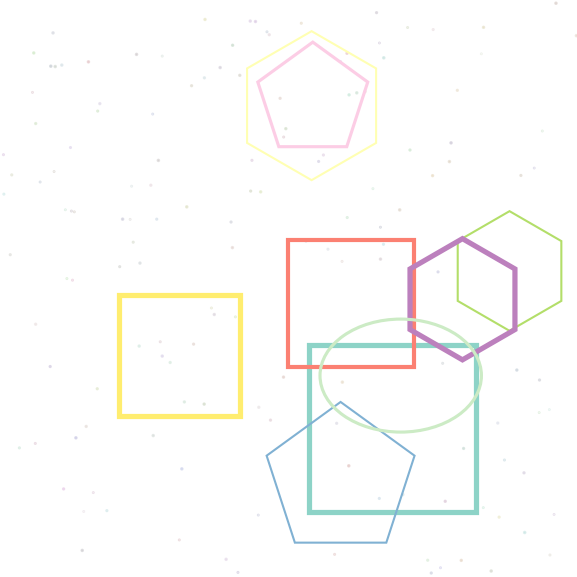[{"shape": "square", "thickness": 2.5, "radius": 0.72, "center": [0.68, 0.257]}, {"shape": "hexagon", "thickness": 1, "radius": 0.64, "center": [0.54, 0.816]}, {"shape": "square", "thickness": 2, "radius": 0.55, "center": [0.607, 0.473]}, {"shape": "pentagon", "thickness": 1, "radius": 0.67, "center": [0.59, 0.168]}, {"shape": "hexagon", "thickness": 1, "radius": 0.52, "center": [0.882, 0.53]}, {"shape": "pentagon", "thickness": 1.5, "radius": 0.5, "center": [0.542, 0.826]}, {"shape": "hexagon", "thickness": 2.5, "radius": 0.52, "center": [0.801, 0.481]}, {"shape": "oval", "thickness": 1.5, "radius": 0.7, "center": [0.694, 0.349]}, {"shape": "square", "thickness": 2.5, "radius": 0.52, "center": [0.311, 0.383]}]